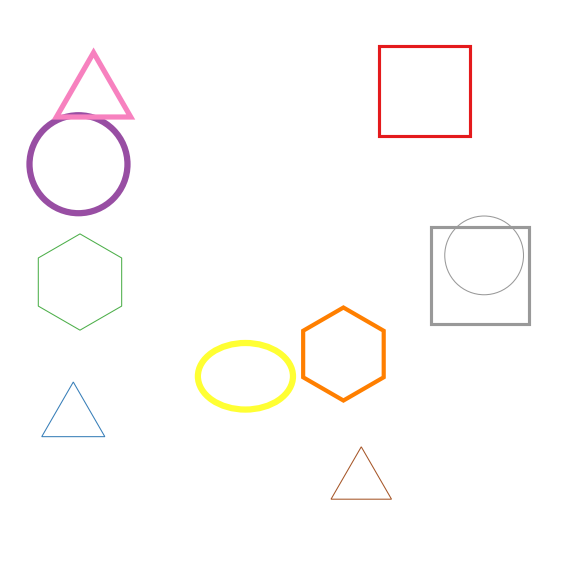[{"shape": "square", "thickness": 1.5, "radius": 0.39, "center": [0.736, 0.842]}, {"shape": "triangle", "thickness": 0.5, "radius": 0.32, "center": [0.127, 0.275]}, {"shape": "hexagon", "thickness": 0.5, "radius": 0.42, "center": [0.139, 0.511]}, {"shape": "circle", "thickness": 3, "radius": 0.42, "center": [0.136, 0.715]}, {"shape": "hexagon", "thickness": 2, "radius": 0.4, "center": [0.595, 0.386]}, {"shape": "oval", "thickness": 3, "radius": 0.41, "center": [0.425, 0.348]}, {"shape": "triangle", "thickness": 0.5, "radius": 0.3, "center": [0.626, 0.165]}, {"shape": "triangle", "thickness": 2.5, "radius": 0.37, "center": [0.162, 0.834]}, {"shape": "square", "thickness": 1.5, "radius": 0.42, "center": [0.831, 0.522]}, {"shape": "circle", "thickness": 0.5, "radius": 0.34, "center": [0.838, 0.557]}]